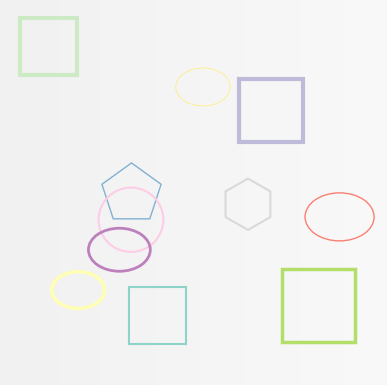[{"shape": "square", "thickness": 1.5, "radius": 0.37, "center": [0.406, 0.182]}, {"shape": "oval", "thickness": 2.5, "radius": 0.34, "center": [0.202, 0.247]}, {"shape": "square", "thickness": 3, "radius": 0.41, "center": [0.7, 0.713]}, {"shape": "oval", "thickness": 1, "radius": 0.45, "center": [0.876, 0.437]}, {"shape": "pentagon", "thickness": 1, "radius": 0.4, "center": [0.339, 0.497]}, {"shape": "square", "thickness": 2.5, "radius": 0.47, "center": [0.821, 0.206]}, {"shape": "circle", "thickness": 1.5, "radius": 0.42, "center": [0.338, 0.429]}, {"shape": "hexagon", "thickness": 1.5, "radius": 0.33, "center": [0.64, 0.469]}, {"shape": "oval", "thickness": 2, "radius": 0.4, "center": [0.308, 0.351]}, {"shape": "square", "thickness": 3, "radius": 0.37, "center": [0.126, 0.879]}, {"shape": "oval", "thickness": 0.5, "radius": 0.35, "center": [0.524, 0.774]}]